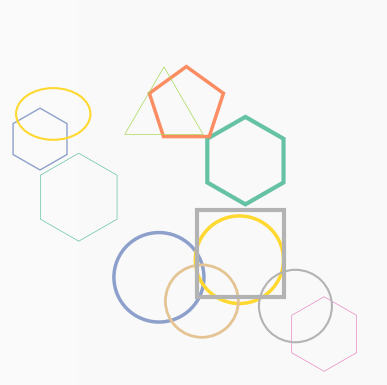[{"shape": "hexagon", "thickness": 0.5, "radius": 0.57, "center": [0.203, 0.488]}, {"shape": "hexagon", "thickness": 3, "radius": 0.57, "center": [0.633, 0.583]}, {"shape": "pentagon", "thickness": 2.5, "radius": 0.5, "center": [0.481, 0.727]}, {"shape": "circle", "thickness": 2.5, "radius": 0.58, "center": [0.41, 0.28]}, {"shape": "hexagon", "thickness": 1, "radius": 0.4, "center": [0.103, 0.639]}, {"shape": "hexagon", "thickness": 0.5, "radius": 0.48, "center": [0.836, 0.132]}, {"shape": "triangle", "thickness": 0.5, "radius": 0.58, "center": [0.423, 0.709]}, {"shape": "circle", "thickness": 2.5, "radius": 0.57, "center": [0.618, 0.325]}, {"shape": "oval", "thickness": 1.5, "radius": 0.48, "center": [0.137, 0.704]}, {"shape": "circle", "thickness": 2, "radius": 0.47, "center": [0.521, 0.218]}, {"shape": "circle", "thickness": 1.5, "radius": 0.47, "center": [0.762, 0.205]}, {"shape": "square", "thickness": 3, "radius": 0.56, "center": [0.621, 0.341]}]